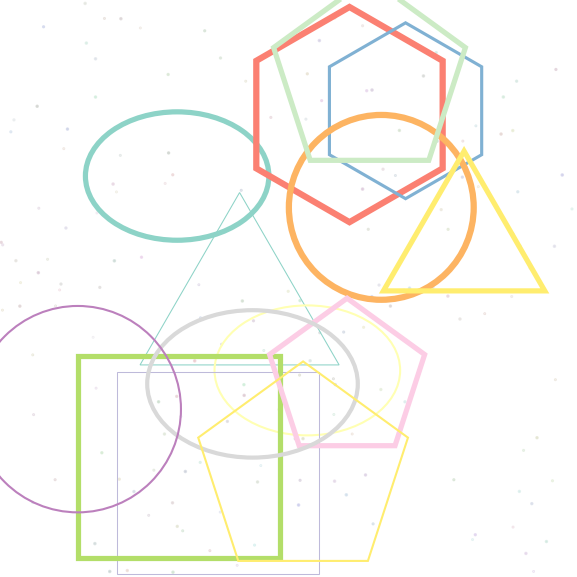[{"shape": "triangle", "thickness": 0.5, "radius": 1.0, "center": [0.415, 0.467]}, {"shape": "oval", "thickness": 2.5, "radius": 0.79, "center": [0.307, 0.694]}, {"shape": "oval", "thickness": 1, "radius": 0.8, "center": [0.532, 0.358]}, {"shape": "square", "thickness": 0.5, "radius": 0.88, "center": [0.377, 0.18]}, {"shape": "hexagon", "thickness": 3, "radius": 0.93, "center": [0.605, 0.801]}, {"shape": "hexagon", "thickness": 1.5, "radius": 0.76, "center": [0.702, 0.807]}, {"shape": "circle", "thickness": 3, "radius": 0.8, "center": [0.66, 0.64]}, {"shape": "square", "thickness": 2.5, "radius": 0.87, "center": [0.31, 0.207]}, {"shape": "pentagon", "thickness": 2.5, "radius": 0.71, "center": [0.601, 0.342]}, {"shape": "oval", "thickness": 2, "radius": 0.91, "center": [0.437, 0.334]}, {"shape": "circle", "thickness": 1, "radius": 0.89, "center": [0.135, 0.291]}, {"shape": "pentagon", "thickness": 2.5, "radius": 0.87, "center": [0.64, 0.863]}, {"shape": "triangle", "thickness": 2.5, "radius": 0.81, "center": [0.804, 0.576]}, {"shape": "pentagon", "thickness": 1, "radius": 0.95, "center": [0.525, 0.182]}]